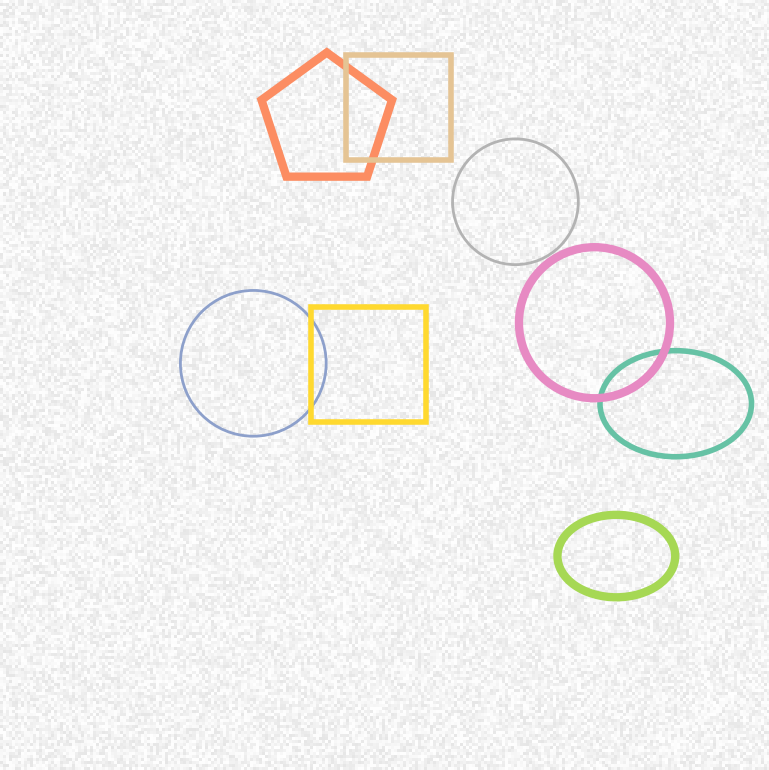[{"shape": "oval", "thickness": 2, "radius": 0.49, "center": [0.878, 0.476]}, {"shape": "pentagon", "thickness": 3, "radius": 0.45, "center": [0.424, 0.843]}, {"shape": "circle", "thickness": 1, "radius": 0.47, "center": [0.329, 0.528]}, {"shape": "circle", "thickness": 3, "radius": 0.49, "center": [0.772, 0.581]}, {"shape": "oval", "thickness": 3, "radius": 0.38, "center": [0.8, 0.278]}, {"shape": "square", "thickness": 2, "radius": 0.37, "center": [0.479, 0.527]}, {"shape": "square", "thickness": 2, "radius": 0.34, "center": [0.518, 0.86]}, {"shape": "circle", "thickness": 1, "radius": 0.41, "center": [0.669, 0.738]}]